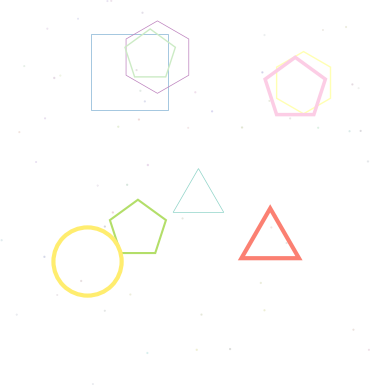[{"shape": "triangle", "thickness": 0.5, "radius": 0.38, "center": [0.515, 0.486]}, {"shape": "hexagon", "thickness": 1, "radius": 0.4, "center": [0.788, 0.785]}, {"shape": "triangle", "thickness": 3, "radius": 0.43, "center": [0.702, 0.372]}, {"shape": "square", "thickness": 0.5, "radius": 0.5, "center": [0.336, 0.813]}, {"shape": "pentagon", "thickness": 1.5, "radius": 0.38, "center": [0.358, 0.405]}, {"shape": "pentagon", "thickness": 2.5, "radius": 0.41, "center": [0.767, 0.769]}, {"shape": "hexagon", "thickness": 0.5, "radius": 0.47, "center": [0.409, 0.852]}, {"shape": "pentagon", "thickness": 1, "radius": 0.34, "center": [0.39, 0.856]}, {"shape": "circle", "thickness": 3, "radius": 0.44, "center": [0.227, 0.321]}]